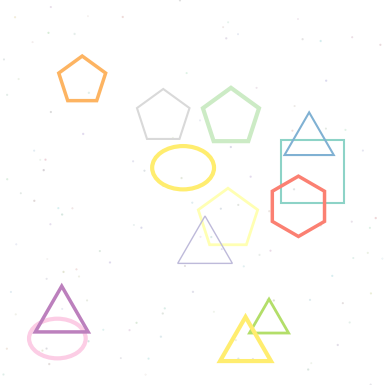[{"shape": "square", "thickness": 1.5, "radius": 0.41, "center": [0.812, 0.554]}, {"shape": "pentagon", "thickness": 2, "radius": 0.41, "center": [0.592, 0.43]}, {"shape": "triangle", "thickness": 1, "radius": 0.41, "center": [0.533, 0.357]}, {"shape": "hexagon", "thickness": 2.5, "radius": 0.39, "center": [0.775, 0.464]}, {"shape": "triangle", "thickness": 1.5, "radius": 0.37, "center": [0.803, 0.634]}, {"shape": "pentagon", "thickness": 2.5, "radius": 0.32, "center": [0.214, 0.79]}, {"shape": "triangle", "thickness": 2, "radius": 0.29, "center": [0.699, 0.164]}, {"shape": "oval", "thickness": 3, "radius": 0.37, "center": [0.149, 0.121]}, {"shape": "pentagon", "thickness": 1.5, "radius": 0.36, "center": [0.424, 0.697]}, {"shape": "triangle", "thickness": 2.5, "radius": 0.4, "center": [0.16, 0.177]}, {"shape": "pentagon", "thickness": 3, "radius": 0.38, "center": [0.6, 0.695]}, {"shape": "oval", "thickness": 3, "radius": 0.4, "center": [0.476, 0.564]}, {"shape": "triangle", "thickness": 3, "radius": 0.38, "center": [0.638, 0.1]}]